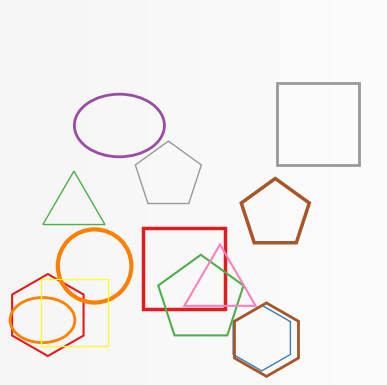[{"shape": "hexagon", "thickness": 1.5, "radius": 0.53, "center": [0.123, 0.182]}, {"shape": "square", "thickness": 2.5, "radius": 0.53, "center": [0.474, 0.302]}, {"shape": "hexagon", "thickness": 1, "radius": 0.43, "center": [0.676, 0.122]}, {"shape": "pentagon", "thickness": 1.5, "radius": 0.58, "center": [0.518, 0.223]}, {"shape": "triangle", "thickness": 1, "radius": 0.46, "center": [0.191, 0.463]}, {"shape": "oval", "thickness": 2, "radius": 0.58, "center": [0.308, 0.674]}, {"shape": "oval", "thickness": 2, "radius": 0.42, "center": [0.11, 0.169]}, {"shape": "circle", "thickness": 3, "radius": 0.47, "center": [0.244, 0.309]}, {"shape": "square", "thickness": 1, "radius": 0.43, "center": [0.193, 0.189]}, {"shape": "pentagon", "thickness": 2.5, "radius": 0.46, "center": [0.71, 0.444]}, {"shape": "hexagon", "thickness": 2, "radius": 0.48, "center": [0.688, 0.118]}, {"shape": "triangle", "thickness": 1.5, "radius": 0.53, "center": [0.568, 0.259]}, {"shape": "square", "thickness": 2, "radius": 0.53, "center": [0.82, 0.678]}, {"shape": "pentagon", "thickness": 1, "radius": 0.45, "center": [0.434, 0.544]}]